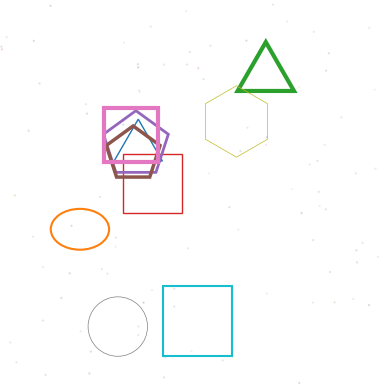[{"shape": "triangle", "thickness": 1, "radius": 0.36, "center": [0.359, 0.618]}, {"shape": "oval", "thickness": 1.5, "radius": 0.38, "center": [0.208, 0.404]}, {"shape": "triangle", "thickness": 3, "radius": 0.42, "center": [0.69, 0.806]}, {"shape": "square", "thickness": 1, "radius": 0.38, "center": [0.397, 0.523]}, {"shape": "pentagon", "thickness": 2, "radius": 0.44, "center": [0.353, 0.624]}, {"shape": "pentagon", "thickness": 2.5, "radius": 0.37, "center": [0.346, 0.599]}, {"shape": "square", "thickness": 3, "radius": 0.35, "center": [0.34, 0.648]}, {"shape": "circle", "thickness": 0.5, "radius": 0.39, "center": [0.306, 0.152]}, {"shape": "hexagon", "thickness": 0.5, "radius": 0.46, "center": [0.614, 0.684]}, {"shape": "square", "thickness": 1.5, "radius": 0.45, "center": [0.513, 0.166]}]